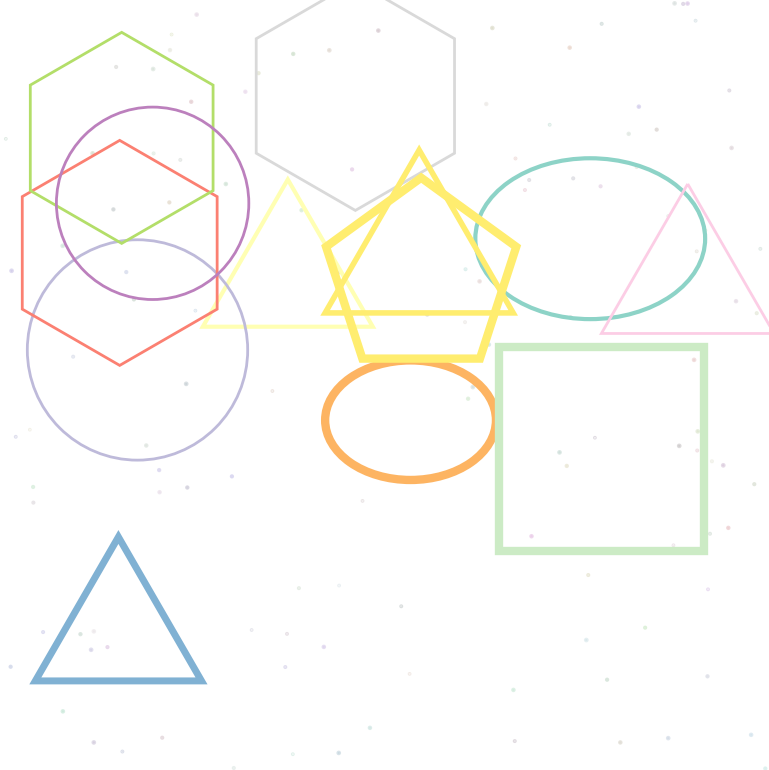[{"shape": "oval", "thickness": 1.5, "radius": 0.75, "center": [0.767, 0.69]}, {"shape": "triangle", "thickness": 1.5, "radius": 0.64, "center": [0.374, 0.639]}, {"shape": "circle", "thickness": 1, "radius": 0.72, "center": [0.179, 0.546]}, {"shape": "hexagon", "thickness": 1, "radius": 0.73, "center": [0.155, 0.672]}, {"shape": "triangle", "thickness": 2.5, "radius": 0.62, "center": [0.154, 0.178]}, {"shape": "oval", "thickness": 3, "radius": 0.55, "center": [0.533, 0.454]}, {"shape": "hexagon", "thickness": 1, "radius": 0.69, "center": [0.158, 0.821]}, {"shape": "triangle", "thickness": 1, "radius": 0.65, "center": [0.893, 0.632]}, {"shape": "hexagon", "thickness": 1, "radius": 0.74, "center": [0.462, 0.875]}, {"shape": "circle", "thickness": 1, "radius": 0.62, "center": [0.198, 0.736]}, {"shape": "square", "thickness": 3, "radius": 0.66, "center": [0.781, 0.417]}, {"shape": "pentagon", "thickness": 3, "radius": 0.65, "center": [0.547, 0.639]}, {"shape": "triangle", "thickness": 2, "radius": 0.71, "center": [0.544, 0.664]}]